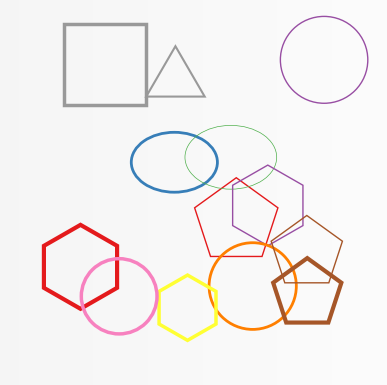[{"shape": "hexagon", "thickness": 3, "radius": 0.55, "center": [0.208, 0.307]}, {"shape": "pentagon", "thickness": 1, "radius": 0.57, "center": [0.61, 0.425]}, {"shape": "oval", "thickness": 2, "radius": 0.56, "center": [0.45, 0.579]}, {"shape": "oval", "thickness": 0.5, "radius": 0.59, "center": [0.596, 0.592]}, {"shape": "hexagon", "thickness": 1, "radius": 0.52, "center": [0.691, 0.466]}, {"shape": "circle", "thickness": 1, "radius": 0.56, "center": [0.836, 0.845]}, {"shape": "circle", "thickness": 2, "radius": 0.56, "center": [0.652, 0.257]}, {"shape": "hexagon", "thickness": 2.5, "radius": 0.42, "center": [0.484, 0.201]}, {"shape": "pentagon", "thickness": 1, "radius": 0.48, "center": [0.792, 0.344]}, {"shape": "pentagon", "thickness": 3, "radius": 0.46, "center": [0.793, 0.237]}, {"shape": "circle", "thickness": 2.5, "radius": 0.49, "center": [0.308, 0.23]}, {"shape": "triangle", "thickness": 1.5, "radius": 0.44, "center": [0.453, 0.793]}, {"shape": "square", "thickness": 2.5, "radius": 0.53, "center": [0.27, 0.832]}]